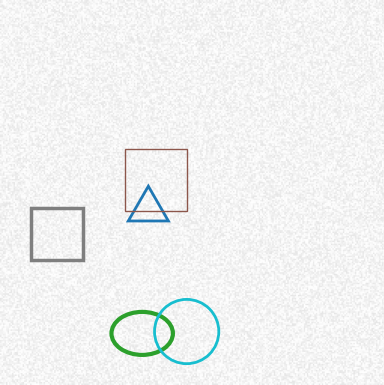[{"shape": "triangle", "thickness": 2, "radius": 0.3, "center": [0.385, 0.456]}, {"shape": "oval", "thickness": 3, "radius": 0.4, "center": [0.369, 0.134]}, {"shape": "square", "thickness": 1, "radius": 0.4, "center": [0.406, 0.532]}, {"shape": "square", "thickness": 2.5, "radius": 0.34, "center": [0.147, 0.393]}, {"shape": "circle", "thickness": 2, "radius": 0.42, "center": [0.485, 0.139]}]